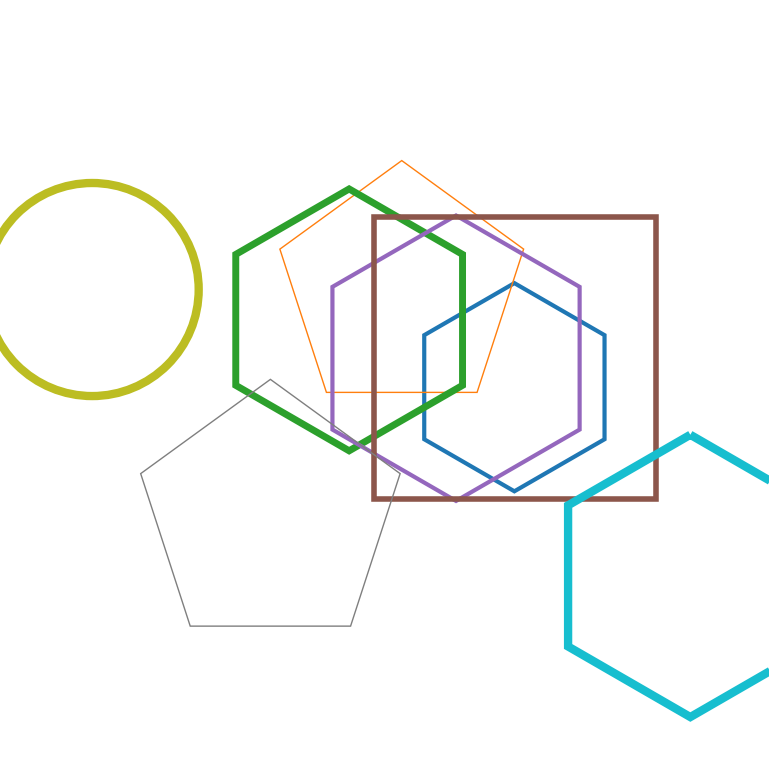[{"shape": "hexagon", "thickness": 1.5, "radius": 0.68, "center": [0.668, 0.497]}, {"shape": "pentagon", "thickness": 0.5, "radius": 0.83, "center": [0.522, 0.625]}, {"shape": "hexagon", "thickness": 2.5, "radius": 0.85, "center": [0.453, 0.585]}, {"shape": "hexagon", "thickness": 1.5, "radius": 0.93, "center": [0.592, 0.535]}, {"shape": "square", "thickness": 2, "radius": 0.92, "center": [0.669, 0.535]}, {"shape": "pentagon", "thickness": 0.5, "radius": 0.89, "center": [0.351, 0.33]}, {"shape": "circle", "thickness": 3, "radius": 0.69, "center": [0.12, 0.624]}, {"shape": "hexagon", "thickness": 3, "radius": 0.92, "center": [0.897, 0.252]}]